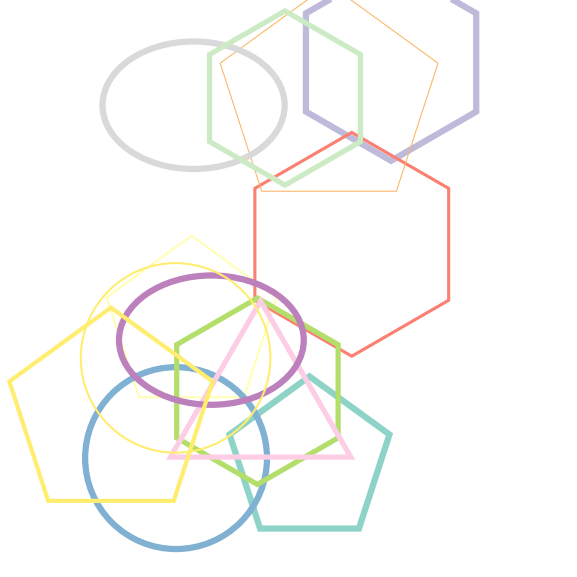[{"shape": "pentagon", "thickness": 3, "radius": 0.73, "center": [0.536, 0.202]}, {"shape": "pentagon", "thickness": 1, "radius": 0.77, "center": [0.332, 0.436]}, {"shape": "hexagon", "thickness": 3, "radius": 0.85, "center": [0.677, 0.891]}, {"shape": "hexagon", "thickness": 1.5, "radius": 0.97, "center": [0.609, 0.576]}, {"shape": "circle", "thickness": 3, "radius": 0.79, "center": [0.305, 0.206]}, {"shape": "pentagon", "thickness": 0.5, "radius": 0.99, "center": [0.57, 0.828]}, {"shape": "hexagon", "thickness": 2.5, "radius": 0.81, "center": [0.446, 0.322]}, {"shape": "triangle", "thickness": 2.5, "radius": 0.9, "center": [0.451, 0.298]}, {"shape": "oval", "thickness": 3, "radius": 0.79, "center": [0.335, 0.817]}, {"shape": "oval", "thickness": 3, "radius": 0.8, "center": [0.366, 0.41]}, {"shape": "hexagon", "thickness": 2.5, "radius": 0.75, "center": [0.493, 0.829]}, {"shape": "pentagon", "thickness": 2, "radius": 0.92, "center": [0.192, 0.281]}, {"shape": "circle", "thickness": 1, "radius": 0.82, "center": [0.304, 0.379]}]